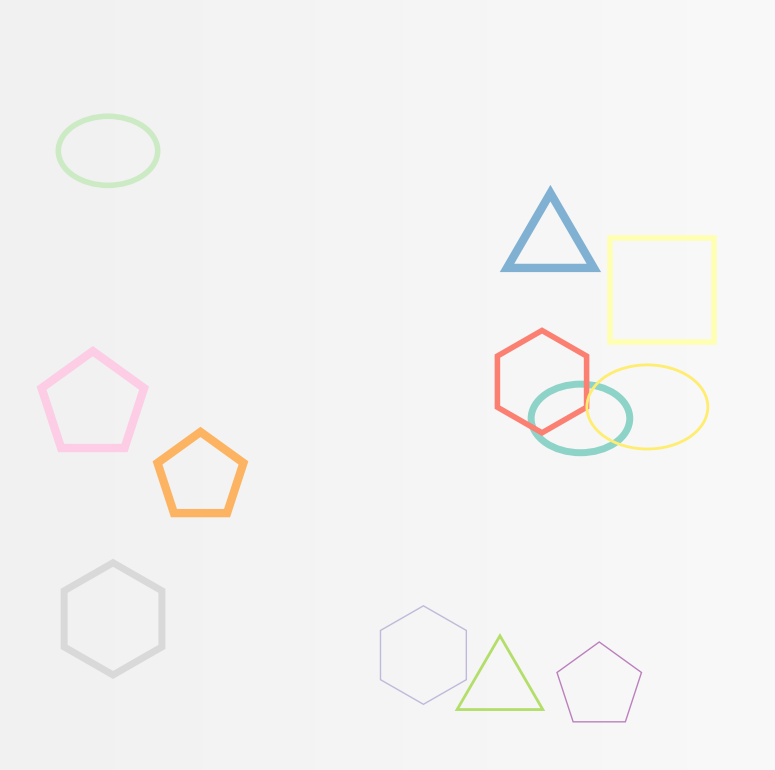[{"shape": "oval", "thickness": 2.5, "radius": 0.32, "center": [0.749, 0.457]}, {"shape": "square", "thickness": 2, "radius": 0.34, "center": [0.855, 0.624]}, {"shape": "hexagon", "thickness": 0.5, "radius": 0.32, "center": [0.546, 0.149]}, {"shape": "hexagon", "thickness": 2, "radius": 0.33, "center": [0.699, 0.504]}, {"shape": "triangle", "thickness": 3, "radius": 0.32, "center": [0.71, 0.684]}, {"shape": "pentagon", "thickness": 3, "radius": 0.29, "center": [0.259, 0.381]}, {"shape": "triangle", "thickness": 1, "radius": 0.32, "center": [0.645, 0.11]}, {"shape": "pentagon", "thickness": 3, "radius": 0.35, "center": [0.12, 0.474]}, {"shape": "hexagon", "thickness": 2.5, "radius": 0.36, "center": [0.146, 0.196]}, {"shape": "pentagon", "thickness": 0.5, "radius": 0.29, "center": [0.773, 0.109]}, {"shape": "oval", "thickness": 2, "radius": 0.32, "center": [0.139, 0.804]}, {"shape": "oval", "thickness": 1, "radius": 0.39, "center": [0.835, 0.472]}]